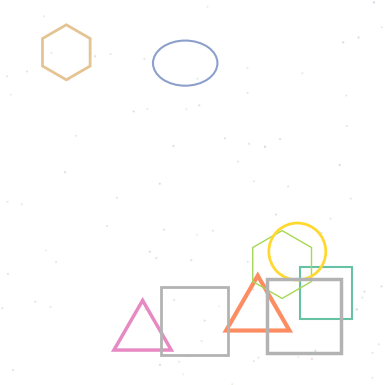[{"shape": "square", "thickness": 1.5, "radius": 0.34, "center": [0.846, 0.239]}, {"shape": "triangle", "thickness": 3, "radius": 0.48, "center": [0.67, 0.189]}, {"shape": "oval", "thickness": 1.5, "radius": 0.42, "center": [0.481, 0.836]}, {"shape": "triangle", "thickness": 2.5, "radius": 0.43, "center": [0.37, 0.134]}, {"shape": "hexagon", "thickness": 1, "radius": 0.44, "center": [0.733, 0.313]}, {"shape": "circle", "thickness": 2, "radius": 0.37, "center": [0.772, 0.347]}, {"shape": "hexagon", "thickness": 2, "radius": 0.36, "center": [0.172, 0.864]}, {"shape": "square", "thickness": 2, "radius": 0.44, "center": [0.505, 0.166]}, {"shape": "square", "thickness": 2.5, "radius": 0.48, "center": [0.79, 0.18]}]